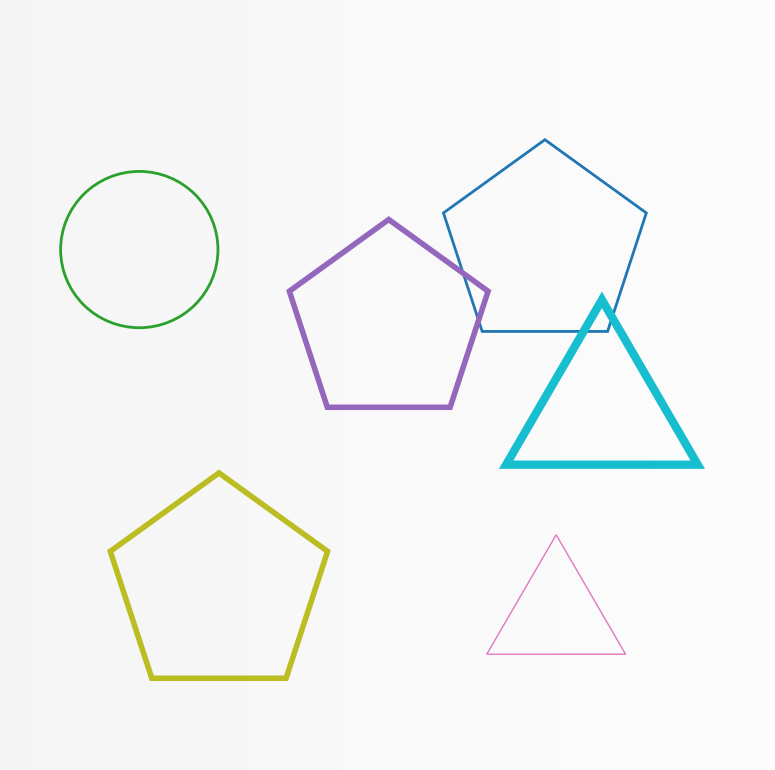[{"shape": "pentagon", "thickness": 1, "radius": 0.69, "center": [0.703, 0.681]}, {"shape": "circle", "thickness": 1, "radius": 0.51, "center": [0.18, 0.676]}, {"shape": "pentagon", "thickness": 2, "radius": 0.67, "center": [0.502, 0.58]}, {"shape": "triangle", "thickness": 0.5, "radius": 0.52, "center": [0.718, 0.202]}, {"shape": "pentagon", "thickness": 2, "radius": 0.74, "center": [0.283, 0.238]}, {"shape": "triangle", "thickness": 3, "radius": 0.71, "center": [0.777, 0.468]}]